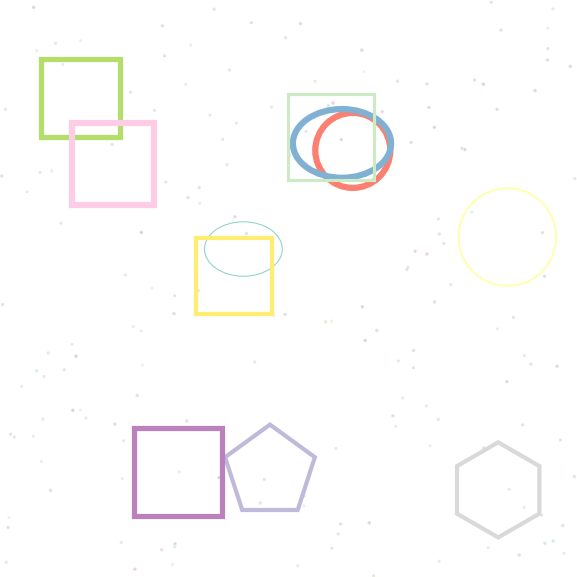[{"shape": "oval", "thickness": 0.5, "radius": 0.34, "center": [0.421, 0.568]}, {"shape": "circle", "thickness": 1, "radius": 0.42, "center": [0.879, 0.589]}, {"shape": "pentagon", "thickness": 2, "radius": 0.41, "center": [0.467, 0.182]}, {"shape": "circle", "thickness": 3, "radius": 0.32, "center": [0.611, 0.739]}, {"shape": "oval", "thickness": 3, "radius": 0.42, "center": [0.592, 0.751]}, {"shape": "square", "thickness": 2.5, "radius": 0.34, "center": [0.14, 0.83]}, {"shape": "square", "thickness": 3, "radius": 0.35, "center": [0.196, 0.715]}, {"shape": "hexagon", "thickness": 2, "radius": 0.41, "center": [0.863, 0.151]}, {"shape": "square", "thickness": 2.5, "radius": 0.38, "center": [0.308, 0.181]}, {"shape": "square", "thickness": 1.5, "radius": 0.37, "center": [0.573, 0.761]}, {"shape": "square", "thickness": 2, "radius": 0.33, "center": [0.405, 0.521]}]